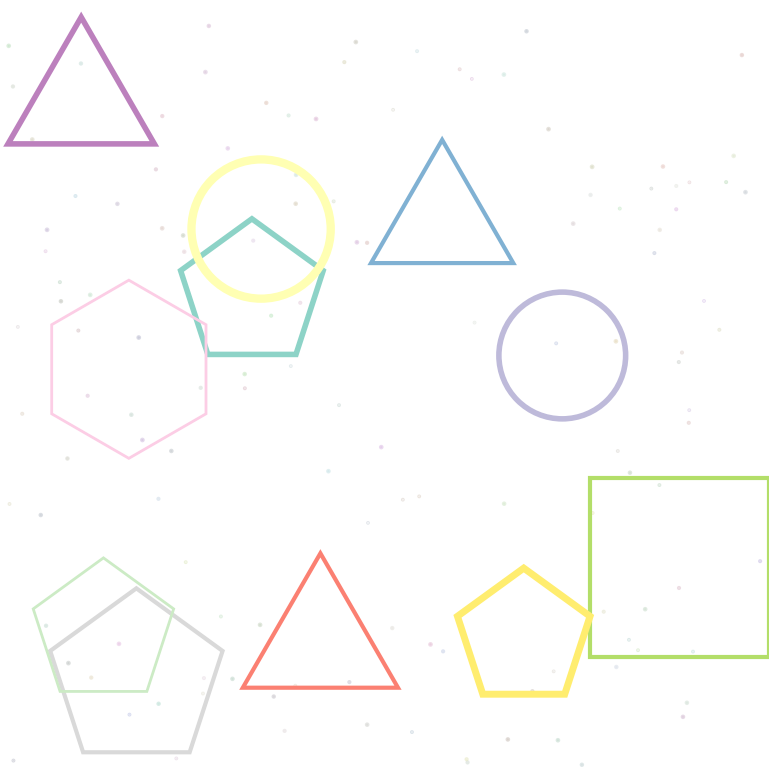[{"shape": "pentagon", "thickness": 2, "radius": 0.49, "center": [0.327, 0.618]}, {"shape": "circle", "thickness": 3, "radius": 0.45, "center": [0.339, 0.703]}, {"shape": "circle", "thickness": 2, "radius": 0.41, "center": [0.73, 0.538]}, {"shape": "triangle", "thickness": 1.5, "radius": 0.58, "center": [0.416, 0.165]}, {"shape": "triangle", "thickness": 1.5, "radius": 0.53, "center": [0.574, 0.712]}, {"shape": "square", "thickness": 1.5, "radius": 0.58, "center": [0.882, 0.263]}, {"shape": "hexagon", "thickness": 1, "radius": 0.58, "center": [0.167, 0.52]}, {"shape": "pentagon", "thickness": 1.5, "radius": 0.59, "center": [0.177, 0.118]}, {"shape": "triangle", "thickness": 2, "radius": 0.55, "center": [0.105, 0.868]}, {"shape": "pentagon", "thickness": 1, "radius": 0.48, "center": [0.134, 0.18]}, {"shape": "pentagon", "thickness": 2.5, "radius": 0.45, "center": [0.68, 0.172]}]